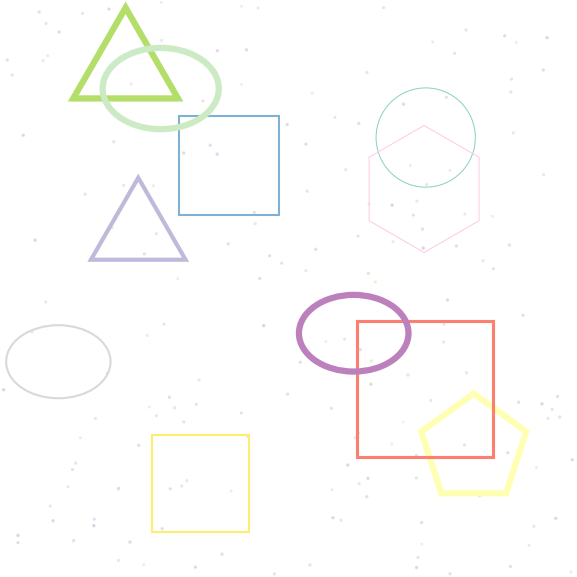[{"shape": "circle", "thickness": 0.5, "radius": 0.43, "center": [0.737, 0.761]}, {"shape": "pentagon", "thickness": 3, "radius": 0.48, "center": [0.82, 0.222]}, {"shape": "triangle", "thickness": 2, "radius": 0.47, "center": [0.239, 0.597]}, {"shape": "square", "thickness": 1.5, "radius": 0.59, "center": [0.736, 0.325]}, {"shape": "square", "thickness": 1, "radius": 0.43, "center": [0.397, 0.712]}, {"shape": "triangle", "thickness": 3, "radius": 0.52, "center": [0.218, 0.881]}, {"shape": "hexagon", "thickness": 0.5, "radius": 0.55, "center": [0.734, 0.672]}, {"shape": "oval", "thickness": 1, "radius": 0.45, "center": [0.101, 0.373]}, {"shape": "oval", "thickness": 3, "radius": 0.47, "center": [0.612, 0.422]}, {"shape": "oval", "thickness": 3, "radius": 0.5, "center": [0.278, 0.846]}, {"shape": "square", "thickness": 1, "radius": 0.42, "center": [0.347, 0.162]}]